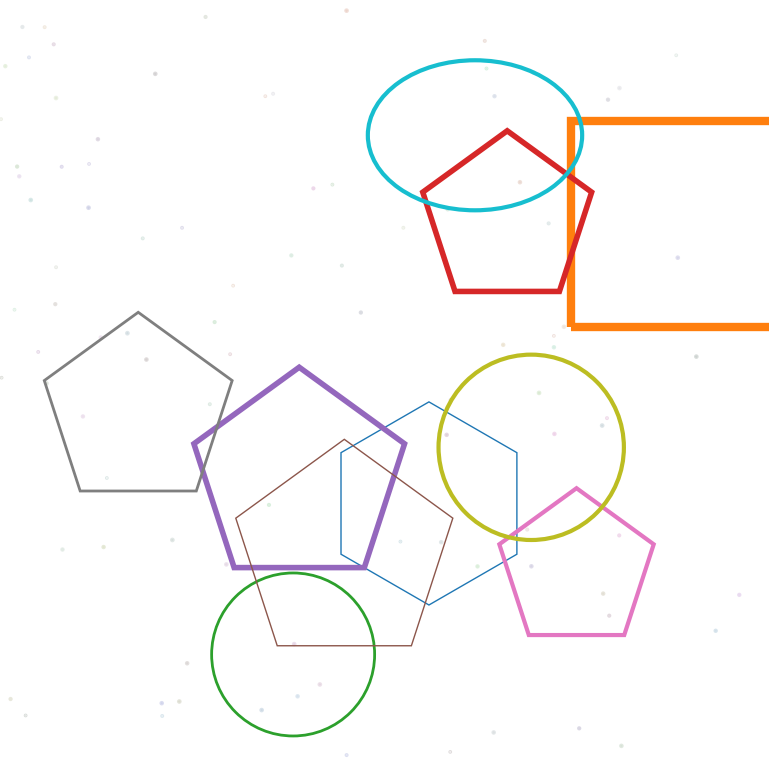[{"shape": "hexagon", "thickness": 0.5, "radius": 0.66, "center": [0.557, 0.346]}, {"shape": "square", "thickness": 3, "radius": 0.67, "center": [0.875, 0.709]}, {"shape": "circle", "thickness": 1, "radius": 0.53, "center": [0.381, 0.15]}, {"shape": "pentagon", "thickness": 2, "radius": 0.58, "center": [0.659, 0.715]}, {"shape": "pentagon", "thickness": 2, "radius": 0.72, "center": [0.389, 0.379]}, {"shape": "pentagon", "thickness": 0.5, "radius": 0.74, "center": [0.447, 0.281]}, {"shape": "pentagon", "thickness": 1.5, "radius": 0.53, "center": [0.749, 0.261]}, {"shape": "pentagon", "thickness": 1, "radius": 0.64, "center": [0.18, 0.466]}, {"shape": "circle", "thickness": 1.5, "radius": 0.6, "center": [0.69, 0.419]}, {"shape": "oval", "thickness": 1.5, "radius": 0.7, "center": [0.617, 0.824]}]